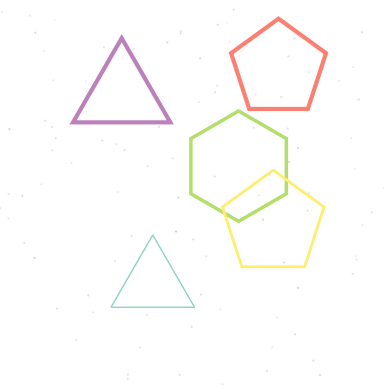[{"shape": "triangle", "thickness": 1, "radius": 0.63, "center": [0.397, 0.264]}, {"shape": "pentagon", "thickness": 3, "radius": 0.65, "center": [0.724, 0.822]}, {"shape": "hexagon", "thickness": 2.5, "radius": 0.72, "center": [0.62, 0.568]}, {"shape": "triangle", "thickness": 3, "radius": 0.73, "center": [0.316, 0.755]}, {"shape": "pentagon", "thickness": 2, "radius": 0.69, "center": [0.71, 0.419]}]